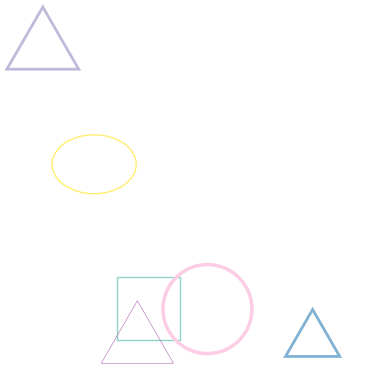[{"shape": "square", "thickness": 1, "radius": 0.41, "center": [0.385, 0.199]}, {"shape": "triangle", "thickness": 2, "radius": 0.54, "center": [0.111, 0.874]}, {"shape": "triangle", "thickness": 2, "radius": 0.41, "center": [0.812, 0.115]}, {"shape": "circle", "thickness": 2.5, "radius": 0.58, "center": [0.539, 0.197]}, {"shape": "triangle", "thickness": 0.5, "radius": 0.54, "center": [0.357, 0.111]}, {"shape": "oval", "thickness": 1, "radius": 0.55, "center": [0.245, 0.573]}]